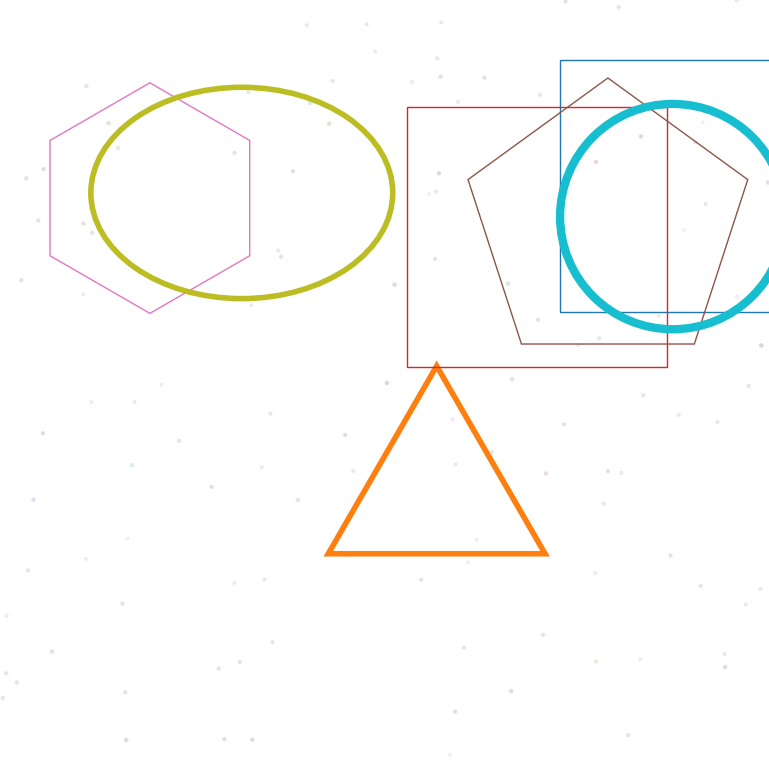[{"shape": "square", "thickness": 0.5, "radius": 0.82, "center": [0.891, 0.758]}, {"shape": "triangle", "thickness": 2, "radius": 0.81, "center": [0.567, 0.362]}, {"shape": "square", "thickness": 0.5, "radius": 0.84, "center": [0.697, 0.692]}, {"shape": "pentagon", "thickness": 0.5, "radius": 0.95, "center": [0.789, 0.708]}, {"shape": "hexagon", "thickness": 0.5, "radius": 0.75, "center": [0.195, 0.743]}, {"shape": "oval", "thickness": 2, "radius": 0.98, "center": [0.314, 0.749]}, {"shape": "circle", "thickness": 3, "radius": 0.73, "center": [0.874, 0.719]}]